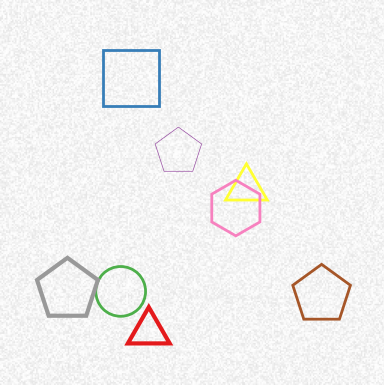[{"shape": "triangle", "thickness": 3, "radius": 0.31, "center": [0.386, 0.139]}, {"shape": "square", "thickness": 2, "radius": 0.36, "center": [0.34, 0.797]}, {"shape": "circle", "thickness": 2, "radius": 0.32, "center": [0.313, 0.243]}, {"shape": "pentagon", "thickness": 0.5, "radius": 0.32, "center": [0.463, 0.606]}, {"shape": "triangle", "thickness": 2, "radius": 0.31, "center": [0.64, 0.512]}, {"shape": "pentagon", "thickness": 2, "radius": 0.39, "center": [0.835, 0.235]}, {"shape": "hexagon", "thickness": 2, "radius": 0.36, "center": [0.613, 0.46]}, {"shape": "pentagon", "thickness": 3, "radius": 0.42, "center": [0.175, 0.247]}]